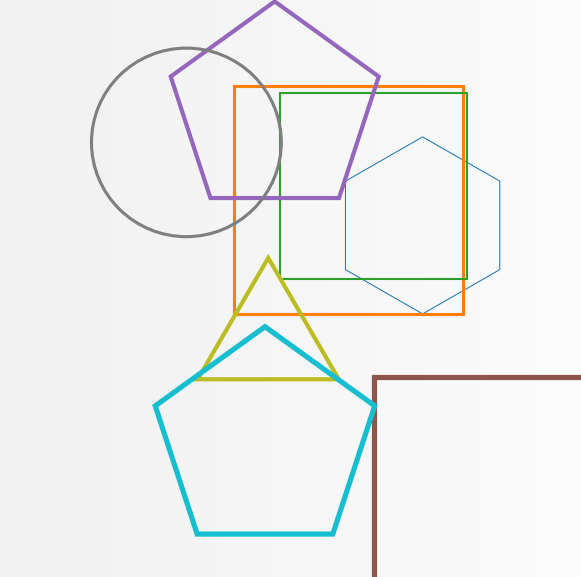[{"shape": "hexagon", "thickness": 0.5, "radius": 0.77, "center": [0.727, 0.609]}, {"shape": "square", "thickness": 1.5, "radius": 0.99, "center": [0.599, 0.654]}, {"shape": "square", "thickness": 1, "radius": 0.81, "center": [0.642, 0.678]}, {"shape": "pentagon", "thickness": 2, "radius": 0.94, "center": [0.473, 0.808]}, {"shape": "square", "thickness": 2.5, "radius": 0.97, "center": [0.838, 0.153]}, {"shape": "circle", "thickness": 1.5, "radius": 0.82, "center": [0.321, 0.753]}, {"shape": "triangle", "thickness": 2, "radius": 0.7, "center": [0.461, 0.412]}, {"shape": "pentagon", "thickness": 2.5, "radius": 0.99, "center": [0.456, 0.235]}]